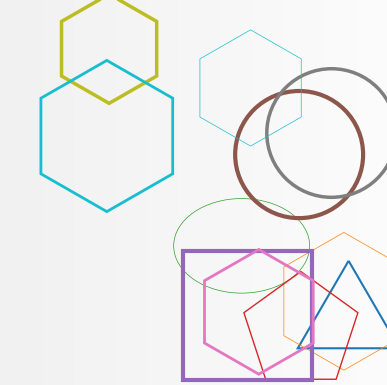[{"shape": "triangle", "thickness": 1.5, "radius": 0.76, "center": [0.9, 0.171]}, {"shape": "hexagon", "thickness": 0.5, "radius": 0.89, "center": [0.887, 0.217]}, {"shape": "oval", "thickness": 0.5, "radius": 0.88, "center": [0.624, 0.361]}, {"shape": "pentagon", "thickness": 1, "radius": 0.77, "center": [0.776, 0.14]}, {"shape": "square", "thickness": 3, "radius": 0.83, "center": [0.639, 0.181]}, {"shape": "circle", "thickness": 3, "radius": 0.83, "center": [0.772, 0.599]}, {"shape": "hexagon", "thickness": 2, "radius": 0.81, "center": [0.668, 0.19]}, {"shape": "circle", "thickness": 2.5, "radius": 0.84, "center": [0.856, 0.654]}, {"shape": "hexagon", "thickness": 2.5, "radius": 0.71, "center": [0.282, 0.873]}, {"shape": "hexagon", "thickness": 2, "radius": 0.98, "center": [0.276, 0.647]}, {"shape": "hexagon", "thickness": 0.5, "radius": 0.75, "center": [0.647, 0.772]}]